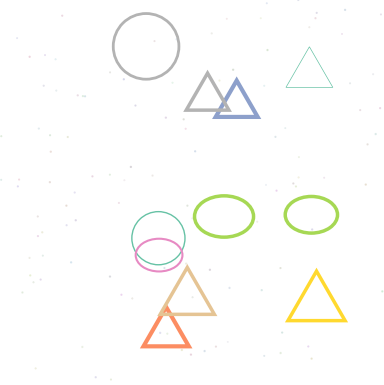[{"shape": "circle", "thickness": 1, "radius": 0.34, "center": [0.411, 0.381]}, {"shape": "triangle", "thickness": 0.5, "radius": 0.35, "center": [0.804, 0.808]}, {"shape": "triangle", "thickness": 3, "radius": 0.34, "center": [0.432, 0.134]}, {"shape": "triangle", "thickness": 3, "radius": 0.31, "center": [0.615, 0.728]}, {"shape": "oval", "thickness": 1.5, "radius": 0.3, "center": [0.413, 0.337]}, {"shape": "oval", "thickness": 2.5, "radius": 0.38, "center": [0.582, 0.438]}, {"shape": "oval", "thickness": 2.5, "radius": 0.34, "center": [0.809, 0.442]}, {"shape": "triangle", "thickness": 2.5, "radius": 0.43, "center": [0.822, 0.21]}, {"shape": "triangle", "thickness": 2.5, "radius": 0.41, "center": [0.486, 0.224]}, {"shape": "circle", "thickness": 2, "radius": 0.43, "center": [0.379, 0.88]}, {"shape": "triangle", "thickness": 2.5, "radius": 0.32, "center": [0.539, 0.746]}]